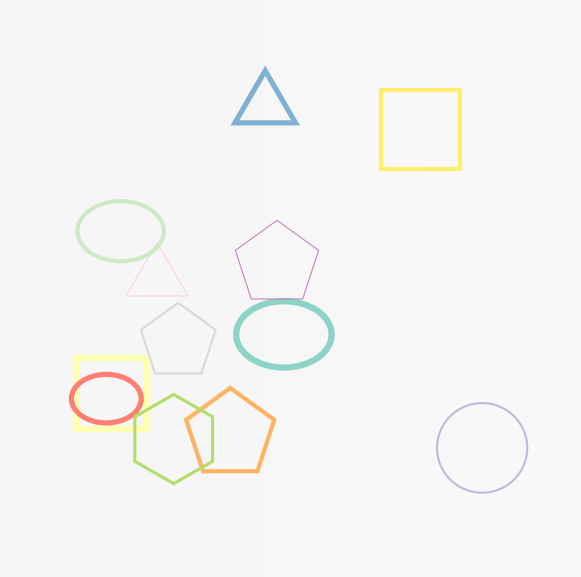[{"shape": "oval", "thickness": 3, "radius": 0.41, "center": [0.488, 0.42]}, {"shape": "square", "thickness": 3, "radius": 0.31, "center": [0.191, 0.318]}, {"shape": "circle", "thickness": 1, "radius": 0.39, "center": [0.829, 0.224]}, {"shape": "oval", "thickness": 2.5, "radius": 0.3, "center": [0.183, 0.309]}, {"shape": "triangle", "thickness": 2.5, "radius": 0.3, "center": [0.456, 0.816]}, {"shape": "pentagon", "thickness": 2, "radius": 0.4, "center": [0.396, 0.248]}, {"shape": "hexagon", "thickness": 1.5, "radius": 0.39, "center": [0.299, 0.239]}, {"shape": "triangle", "thickness": 0.5, "radius": 0.31, "center": [0.27, 0.517]}, {"shape": "pentagon", "thickness": 1, "radius": 0.34, "center": [0.307, 0.407]}, {"shape": "pentagon", "thickness": 0.5, "radius": 0.38, "center": [0.477, 0.542]}, {"shape": "oval", "thickness": 2, "radius": 0.37, "center": [0.208, 0.599]}, {"shape": "square", "thickness": 2, "radius": 0.34, "center": [0.723, 0.775]}]